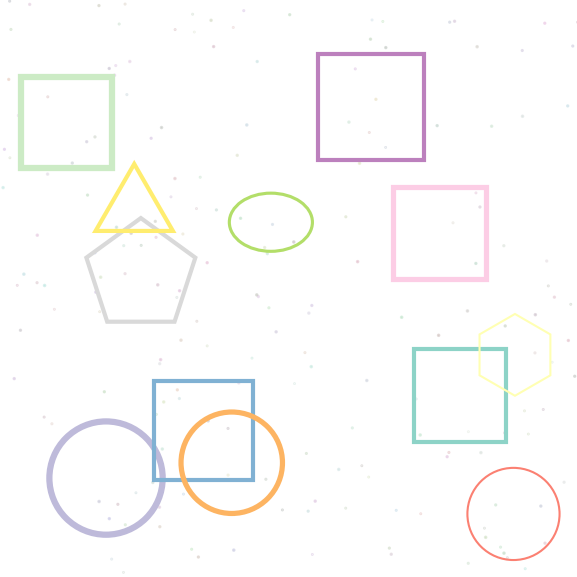[{"shape": "square", "thickness": 2, "radius": 0.4, "center": [0.797, 0.314]}, {"shape": "hexagon", "thickness": 1, "radius": 0.35, "center": [0.892, 0.385]}, {"shape": "circle", "thickness": 3, "radius": 0.49, "center": [0.184, 0.171]}, {"shape": "circle", "thickness": 1, "radius": 0.4, "center": [0.889, 0.109]}, {"shape": "square", "thickness": 2, "radius": 0.43, "center": [0.352, 0.254]}, {"shape": "circle", "thickness": 2.5, "radius": 0.44, "center": [0.401, 0.198]}, {"shape": "oval", "thickness": 1.5, "radius": 0.36, "center": [0.469, 0.614]}, {"shape": "square", "thickness": 2.5, "radius": 0.4, "center": [0.761, 0.596]}, {"shape": "pentagon", "thickness": 2, "radius": 0.5, "center": [0.244, 0.522]}, {"shape": "square", "thickness": 2, "radius": 0.46, "center": [0.643, 0.814]}, {"shape": "square", "thickness": 3, "radius": 0.39, "center": [0.116, 0.787]}, {"shape": "triangle", "thickness": 2, "radius": 0.39, "center": [0.232, 0.638]}]